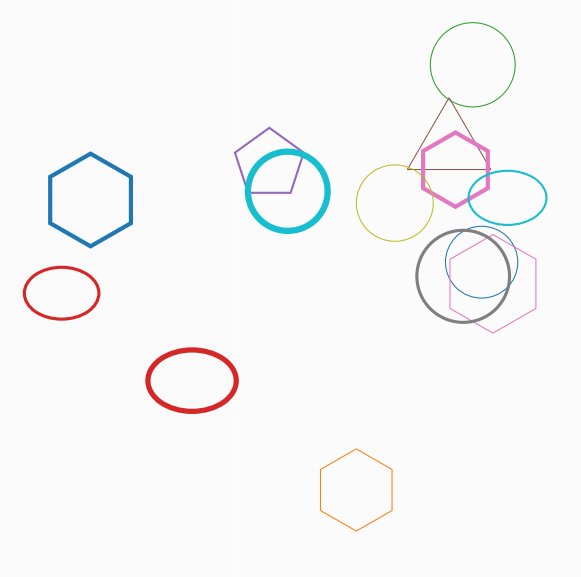[{"shape": "circle", "thickness": 0.5, "radius": 0.31, "center": [0.829, 0.545]}, {"shape": "hexagon", "thickness": 2, "radius": 0.4, "center": [0.156, 0.653]}, {"shape": "hexagon", "thickness": 0.5, "radius": 0.36, "center": [0.613, 0.151]}, {"shape": "circle", "thickness": 0.5, "radius": 0.36, "center": [0.813, 0.887]}, {"shape": "oval", "thickness": 2.5, "radius": 0.38, "center": [0.33, 0.34]}, {"shape": "oval", "thickness": 1.5, "radius": 0.32, "center": [0.106, 0.491]}, {"shape": "pentagon", "thickness": 1, "radius": 0.31, "center": [0.463, 0.716]}, {"shape": "triangle", "thickness": 0.5, "radius": 0.41, "center": [0.773, 0.747]}, {"shape": "hexagon", "thickness": 2, "radius": 0.32, "center": [0.784, 0.705]}, {"shape": "hexagon", "thickness": 0.5, "radius": 0.43, "center": [0.848, 0.508]}, {"shape": "circle", "thickness": 1.5, "radius": 0.4, "center": [0.797, 0.521]}, {"shape": "circle", "thickness": 0.5, "radius": 0.33, "center": [0.679, 0.647]}, {"shape": "circle", "thickness": 3, "radius": 0.34, "center": [0.495, 0.668]}, {"shape": "oval", "thickness": 1, "radius": 0.33, "center": [0.873, 0.657]}]